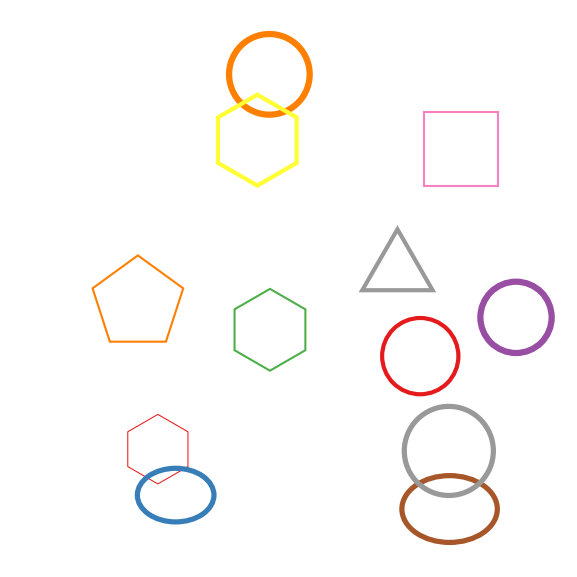[{"shape": "hexagon", "thickness": 0.5, "radius": 0.3, "center": [0.273, 0.221]}, {"shape": "circle", "thickness": 2, "radius": 0.33, "center": [0.728, 0.382]}, {"shape": "oval", "thickness": 2.5, "radius": 0.33, "center": [0.304, 0.142]}, {"shape": "hexagon", "thickness": 1, "radius": 0.35, "center": [0.467, 0.428]}, {"shape": "circle", "thickness": 3, "radius": 0.31, "center": [0.894, 0.45]}, {"shape": "pentagon", "thickness": 1, "radius": 0.41, "center": [0.239, 0.474]}, {"shape": "circle", "thickness": 3, "radius": 0.35, "center": [0.466, 0.87]}, {"shape": "hexagon", "thickness": 2, "radius": 0.39, "center": [0.446, 0.756]}, {"shape": "oval", "thickness": 2.5, "radius": 0.41, "center": [0.779, 0.118]}, {"shape": "square", "thickness": 1, "radius": 0.32, "center": [0.798, 0.741]}, {"shape": "circle", "thickness": 2.5, "radius": 0.39, "center": [0.777, 0.218]}, {"shape": "triangle", "thickness": 2, "radius": 0.35, "center": [0.688, 0.532]}]